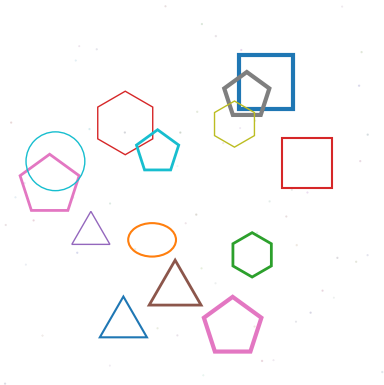[{"shape": "square", "thickness": 3, "radius": 0.35, "center": [0.69, 0.786]}, {"shape": "triangle", "thickness": 1.5, "radius": 0.35, "center": [0.32, 0.159]}, {"shape": "oval", "thickness": 1.5, "radius": 0.31, "center": [0.395, 0.377]}, {"shape": "hexagon", "thickness": 2, "radius": 0.29, "center": [0.655, 0.338]}, {"shape": "hexagon", "thickness": 1, "radius": 0.41, "center": [0.325, 0.681]}, {"shape": "square", "thickness": 1.5, "radius": 0.32, "center": [0.798, 0.576]}, {"shape": "triangle", "thickness": 1, "radius": 0.29, "center": [0.236, 0.394]}, {"shape": "triangle", "thickness": 2, "radius": 0.39, "center": [0.455, 0.246]}, {"shape": "pentagon", "thickness": 2, "radius": 0.4, "center": [0.129, 0.519]}, {"shape": "pentagon", "thickness": 3, "radius": 0.39, "center": [0.604, 0.15]}, {"shape": "pentagon", "thickness": 3, "radius": 0.31, "center": [0.641, 0.751]}, {"shape": "hexagon", "thickness": 1, "radius": 0.3, "center": [0.609, 0.678]}, {"shape": "pentagon", "thickness": 2, "radius": 0.29, "center": [0.409, 0.605]}, {"shape": "circle", "thickness": 1, "radius": 0.38, "center": [0.144, 0.581]}]